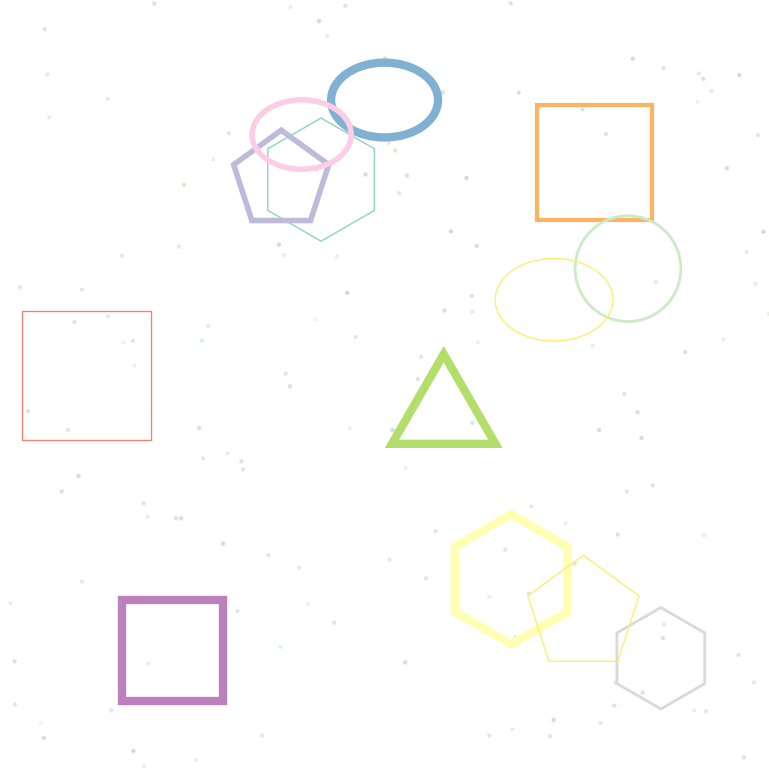[{"shape": "hexagon", "thickness": 0.5, "radius": 0.4, "center": [0.417, 0.767]}, {"shape": "hexagon", "thickness": 3, "radius": 0.42, "center": [0.664, 0.248]}, {"shape": "pentagon", "thickness": 2, "radius": 0.32, "center": [0.365, 0.766]}, {"shape": "square", "thickness": 0.5, "radius": 0.42, "center": [0.112, 0.512]}, {"shape": "oval", "thickness": 3, "radius": 0.35, "center": [0.499, 0.87]}, {"shape": "square", "thickness": 1.5, "radius": 0.37, "center": [0.773, 0.789]}, {"shape": "triangle", "thickness": 3, "radius": 0.39, "center": [0.576, 0.462]}, {"shape": "oval", "thickness": 2, "radius": 0.32, "center": [0.392, 0.825]}, {"shape": "hexagon", "thickness": 1, "radius": 0.33, "center": [0.858, 0.145]}, {"shape": "square", "thickness": 3, "radius": 0.33, "center": [0.224, 0.156]}, {"shape": "circle", "thickness": 1, "radius": 0.34, "center": [0.816, 0.651]}, {"shape": "oval", "thickness": 0.5, "radius": 0.38, "center": [0.72, 0.611]}, {"shape": "pentagon", "thickness": 0.5, "radius": 0.38, "center": [0.758, 0.203]}]